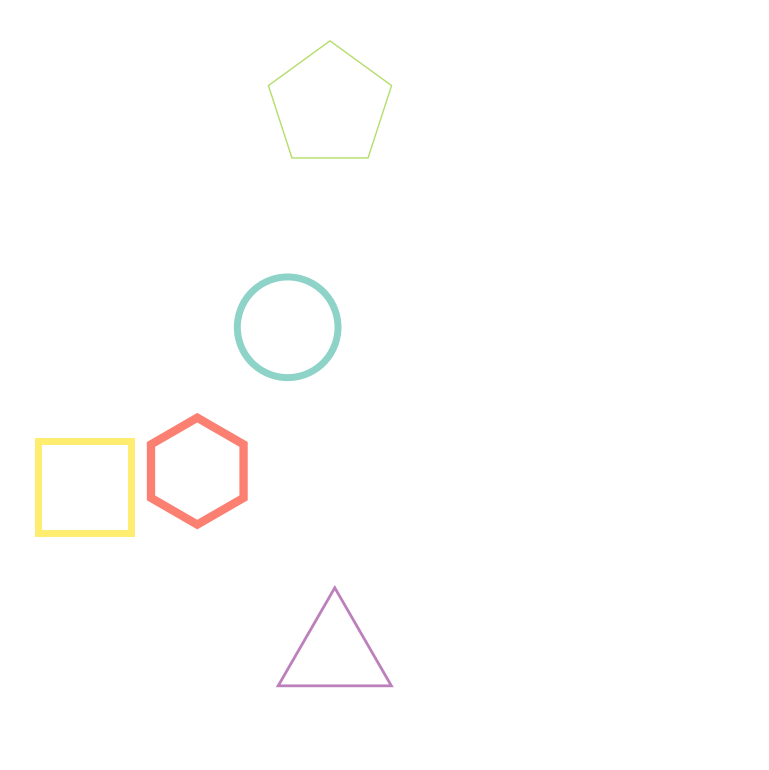[{"shape": "circle", "thickness": 2.5, "radius": 0.33, "center": [0.374, 0.575]}, {"shape": "hexagon", "thickness": 3, "radius": 0.35, "center": [0.256, 0.388]}, {"shape": "pentagon", "thickness": 0.5, "radius": 0.42, "center": [0.429, 0.863]}, {"shape": "triangle", "thickness": 1, "radius": 0.42, "center": [0.435, 0.152]}, {"shape": "square", "thickness": 2.5, "radius": 0.3, "center": [0.11, 0.368]}]